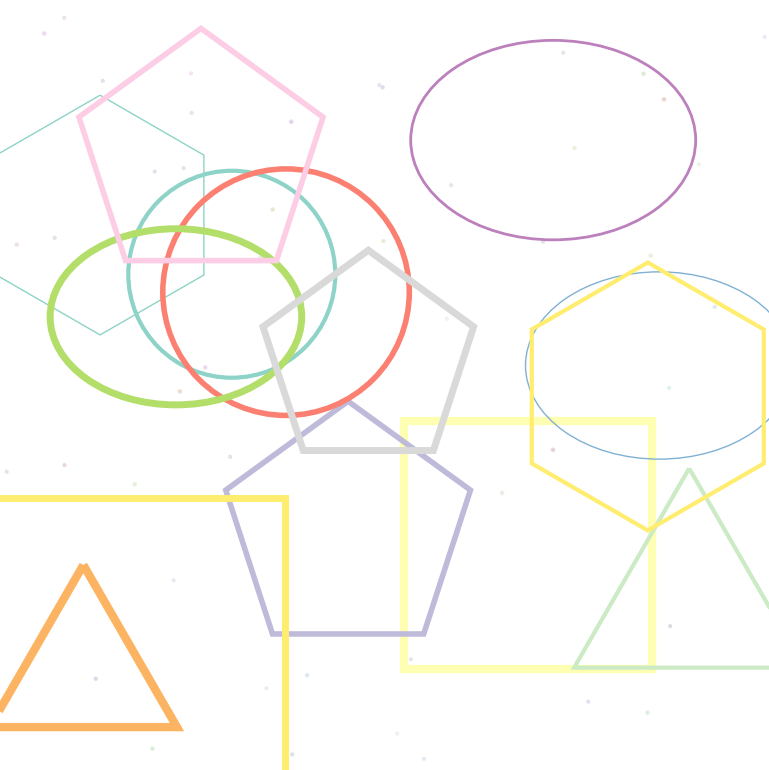[{"shape": "hexagon", "thickness": 0.5, "radius": 0.78, "center": [0.13, 0.721]}, {"shape": "circle", "thickness": 1.5, "radius": 0.67, "center": [0.301, 0.644]}, {"shape": "square", "thickness": 3, "radius": 0.81, "center": [0.686, 0.292]}, {"shape": "pentagon", "thickness": 2, "radius": 0.84, "center": [0.452, 0.312]}, {"shape": "circle", "thickness": 2, "radius": 0.8, "center": [0.371, 0.621]}, {"shape": "oval", "thickness": 0.5, "radius": 0.87, "center": [0.856, 0.525]}, {"shape": "triangle", "thickness": 3, "radius": 0.7, "center": [0.108, 0.126]}, {"shape": "oval", "thickness": 2.5, "radius": 0.82, "center": [0.228, 0.589]}, {"shape": "pentagon", "thickness": 2, "radius": 0.83, "center": [0.261, 0.796]}, {"shape": "pentagon", "thickness": 2.5, "radius": 0.72, "center": [0.478, 0.531]}, {"shape": "oval", "thickness": 1, "radius": 0.93, "center": [0.718, 0.818]}, {"shape": "triangle", "thickness": 1.5, "radius": 0.86, "center": [0.895, 0.219]}, {"shape": "hexagon", "thickness": 1.5, "radius": 0.87, "center": [0.841, 0.485]}, {"shape": "square", "thickness": 2.5, "radius": 0.99, "center": [0.172, 0.155]}]